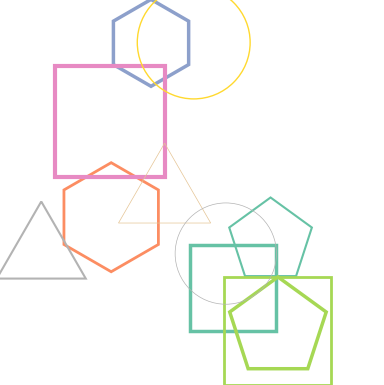[{"shape": "square", "thickness": 2.5, "radius": 0.56, "center": [0.605, 0.253]}, {"shape": "pentagon", "thickness": 1.5, "radius": 0.56, "center": [0.703, 0.374]}, {"shape": "hexagon", "thickness": 2, "radius": 0.71, "center": [0.289, 0.436]}, {"shape": "hexagon", "thickness": 2.5, "radius": 0.56, "center": [0.392, 0.889]}, {"shape": "square", "thickness": 3, "radius": 0.72, "center": [0.286, 0.685]}, {"shape": "square", "thickness": 2, "radius": 0.7, "center": [0.72, 0.14]}, {"shape": "pentagon", "thickness": 2.5, "radius": 0.66, "center": [0.722, 0.149]}, {"shape": "circle", "thickness": 1, "radius": 0.73, "center": [0.503, 0.89]}, {"shape": "triangle", "thickness": 0.5, "radius": 0.69, "center": [0.428, 0.49]}, {"shape": "triangle", "thickness": 1.5, "radius": 0.67, "center": [0.107, 0.343]}, {"shape": "circle", "thickness": 0.5, "radius": 0.66, "center": [0.586, 0.341]}]